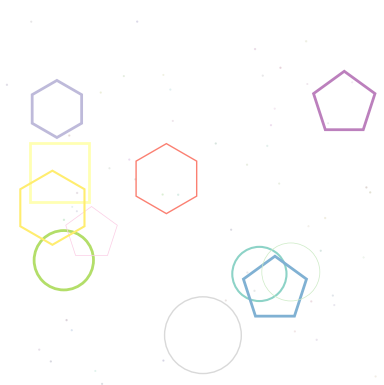[{"shape": "circle", "thickness": 1.5, "radius": 0.35, "center": [0.674, 0.288]}, {"shape": "square", "thickness": 2, "radius": 0.38, "center": [0.154, 0.551]}, {"shape": "hexagon", "thickness": 2, "radius": 0.37, "center": [0.148, 0.717]}, {"shape": "hexagon", "thickness": 1, "radius": 0.45, "center": [0.432, 0.536]}, {"shape": "pentagon", "thickness": 2, "radius": 0.43, "center": [0.714, 0.248]}, {"shape": "circle", "thickness": 2, "radius": 0.39, "center": [0.166, 0.324]}, {"shape": "pentagon", "thickness": 0.5, "radius": 0.35, "center": [0.238, 0.393]}, {"shape": "circle", "thickness": 1, "radius": 0.5, "center": [0.527, 0.129]}, {"shape": "pentagon", "thickness": 2, "radius": 0.42, "center": [0.894, 0.731]}, {"shape": "circle", "thickness": 0.5, "radius": 0.38, "center": [0.755, 0.294]}, {"shape": "hexagon", "thickness": 1.5, "radius": 0.48, "center": [0.136, 0.46]}]